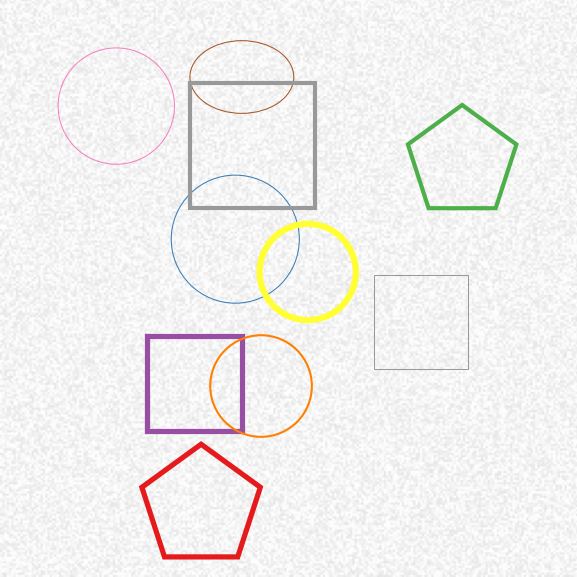[{"shape": "pentagon", "thickness": 2.5, "radius": 0.54, "center": [0.348, 0.122]}, {"shape": "circle", "thickness": 0.5, "radius": 0.55, "center": [0.407, 0.585]}, {"shape": "pentagon", "thickness": 2, "radius": 0.49, "center": [0.8, 0.719]}, {"shape": "square", "thickness": 2.5, "radius": 0.41, "center": [0.337, 0.335]}, {"shape": "circle", "thickness": 1, "radius": 0.44, "center": [0.452, 0.331]}, {"shape": "circle", "thickness": 3, "radius": 0.42, "center": [0.533, 0.528]}, {"shape": "oval", "thickness": 0.5, "radius": 0.45, "center": [0.419, 0.866]}, {"shape": "circle", "thickness": 0.5, "radius": 0.5, "center": [0.201, 0.815]}, {"shape": "square", "thickness": 2, "radius": 0.54, "center": [0.437, 0.747]}, {"shape": "square", "thickness": 0.5, "radius": 0.41, "center": [0.729, 0.442]}]